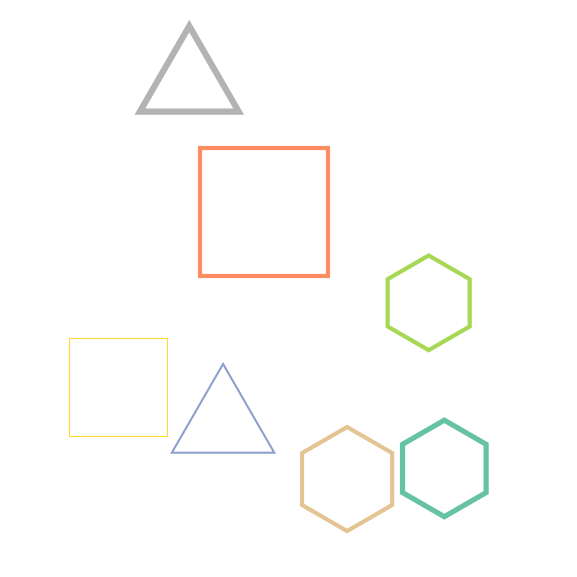[{"shape": "hexagon", "thickness": 2.5, "radius": 0.42, "center": [0.769, 0.188]}, {"shape": "square", "thickness": 2, "radius": 0.55, "center": [0.457, 0.632]}, {"shape": "triangle", "thickness": 1, "radius": 0.51, "center": [0.386, 0.266]}, {"shape": "hexagon", "thickness": 2, "radius": 0.41, "center": [0.742, 0.475]}, {"shape": "square", "thickness": 0.5, "radius": 0.42, "center": [0.205, 0.33]}, {"shape": "hexagon", "thickness": 2, "radius": 0.45, "center": [0.601, 0.17]}, {"shape": "triangle", "thickness": 3, "radius": 0.49, "center": [0.328, 0.855]}]